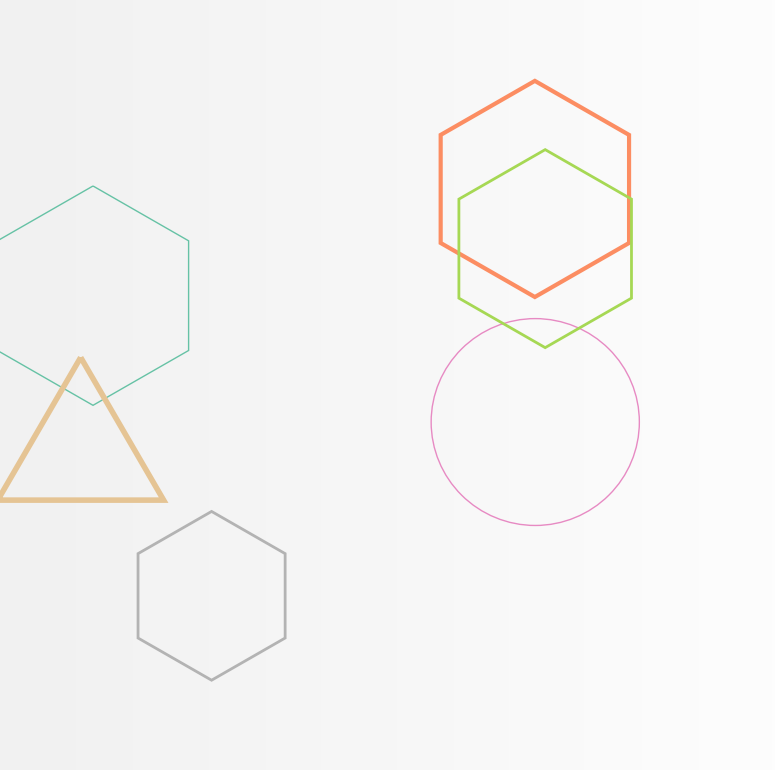[{"shape": "hexagon", "thickness": 0.5, "radius": 0.71, "center": [0.12, 0.616]}, {"shape": "hexagon", "thickness": 1.5, "radius": 0.7, "center": [0.69, 0.755]}, {"shape": "circle", "thickness": 0.5, "radius": 0.67, "center": [0.691, 0.452]}, {"shape": "hexagon", "thickness": 1, "radius": 0.64, "center": [0.703, 0.677]}, {"shape": "triangle", "thickness": 2, "radius": 0.62, "center": [0.104, 0.412]}, {"shape": "hexagon", "thickness": 1, "radius": 0.55, "center": [0.273, 0.226]}]